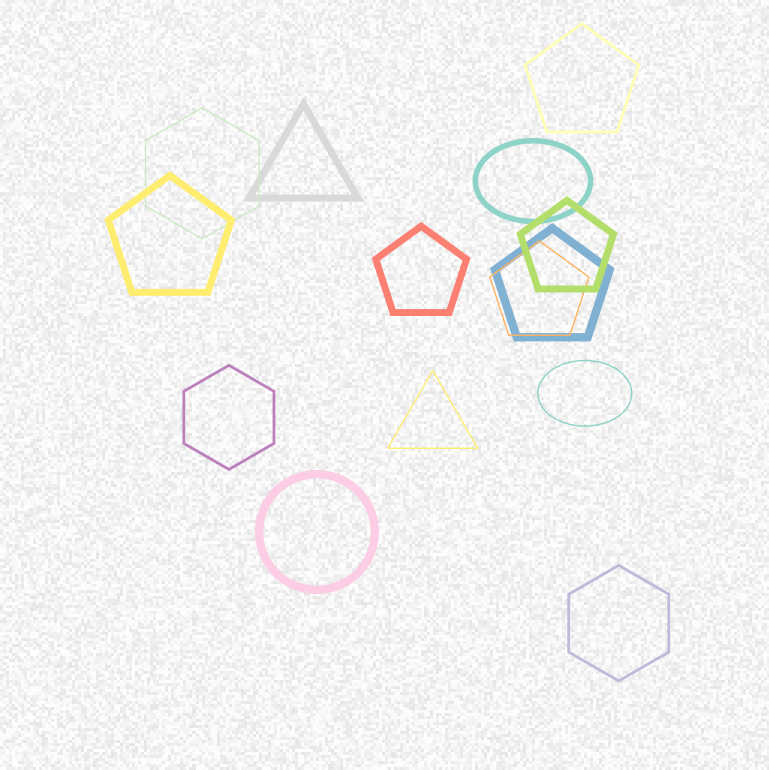[{"shape": "oval", "thickness": 2, "radius": 0.37, "center": [0.692, 0.765]}, {"shape": "oval", "thickness": 0.5, "radius": 0.3, "center": [0.76, 0.489]}, {"shape": "pentagon", "thickness": 1, "radius": 0.39, "center": [0.756, 0.892]}, {"shape": "hexagon", "thickness": 1, "radius": 0.38, "center": [0.804, 0.191]}, {"shape": "pentagon", "thickness": 2.5, "radius": 0.31, "center": [0.547, 0.644]}, {"shape": "pentagon", "thickness": 3, "radius": 0.39, "center": [0.717, 0.625]}, {"shape": "pentagon", "thickness": 0.5, "radius": 0.34, "center": [0.7, 0.619]}, {"shape": "pentagon", "thickness": 2.5, "radius": 0.32, "center": [0.736, 0.676]}, {"shape": "circle", "thickness": 3, "radius": 0.38, "center": [0.412, 0.309]}, {"shape": "triangle", "thickness": 2.5, "radius": 0.41, "center": [0.394, 0.784]}, {"shape": "hexagon", "thickness": 1, "radius": 0.34, "center": [0.297, 0.458]}, {"shape": "hexagon", "thickness": 0.5, "radius": 0.43, "center": [0.263, 0.775]}, {"shape": "triangle", "thickness": 0.5, "radius": 0.34, "center": [0.562, 0.452]}, {"shape": "pentagon", "thickness": 2.5, "radius": 0.42, "center": [0.221, 0.688]}]